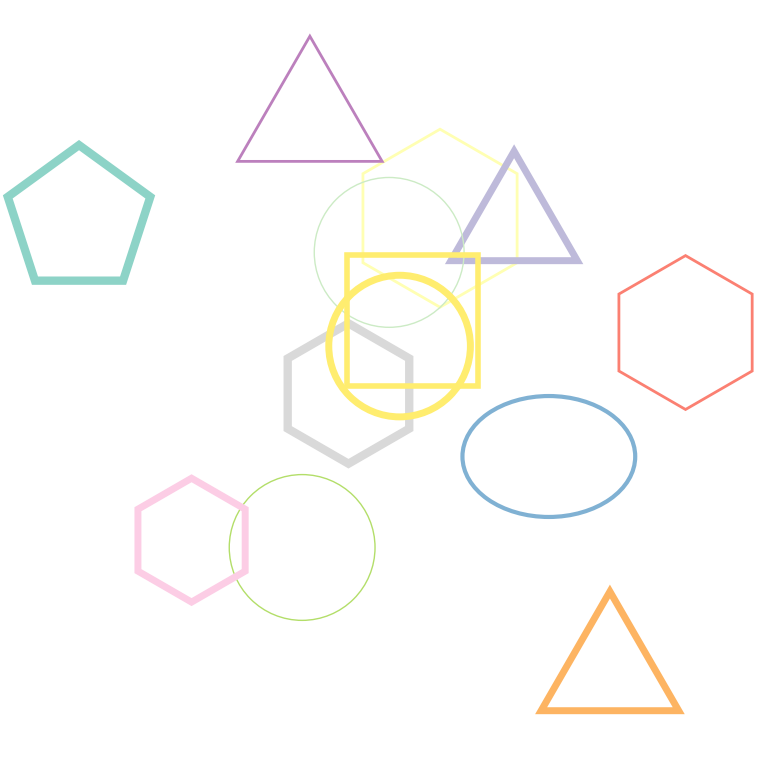[{"shape": "pentagon", "thickness": 3, "radius": 0.49, "center": [0.103, 0.714]}, {"shape": "hexagon", "thickness": 1, "radius": 0.58, "center": [0.571, 0.717]}, {"shape": "triangle", "thickness": 2.5, "radius": 0.47, "center": [0.668, 0.709]}, {"shape": "hexagon", "thickness": 1, "radius": 0.5, "center": [0.89, 0.568]}, {"shape": "oval", "thickness": 1.5, "radius": 0.56, "center": [0.713, 0.407]}, {"shape": "triangle", "thickness": 2.5, "radius": 0.52, "center": [0.792, 0.129]}, {"shape": "circle", "thickness": 0.5, "radius": 0.47, "center": [0.392, 0.289]}, {"shape": "hexagon", "thickness": 2.5, "radius": 0.4, "center": [0.249, 0.298]}, {"shape": "hexagon", "thickness": 3, "radius": 0.46, "center": [0.453, 0.489]}, {"shape": "triangle", "thickness": 1, "radius": 0.54, "center": [0.402, 0.845]}, {"shape": "circle", "thickness": 0.5, "radius": 0.49, "center": [0.505, 0.672]}, {"shape": "square", "thickness": 2, "radius": 0.43, "center": [0.536, 0.584]}, {"shape": "circle", "thickness": 2.5, "radius": 0.46, "center": [0.519, 0.551]}]